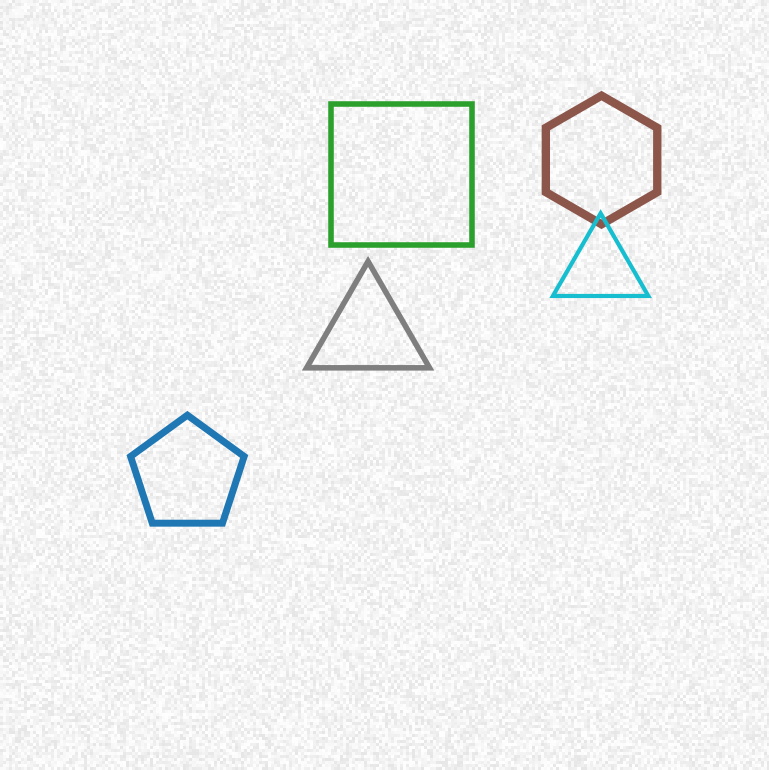[{"shape": "pentagon", "thickness": 2.5, "radius": 0.39, "center": [0.243, 0.383]}, {"shape": "square", "thickness": 2, "radius": 0.46, "center": [0.522, 0.773]}, {"shape": "hexagon", "thickness": 3, "radius": 0.42, "center": [0.781, 0.792]}, {"shape": "triangle", "thickness": 2, "radius": 0.46, "center": [0.478, 0.568]}, {"shape": "triangle", "thickness": 1.5, "radius": 0.36, "center": [0.78, 0.651]}]